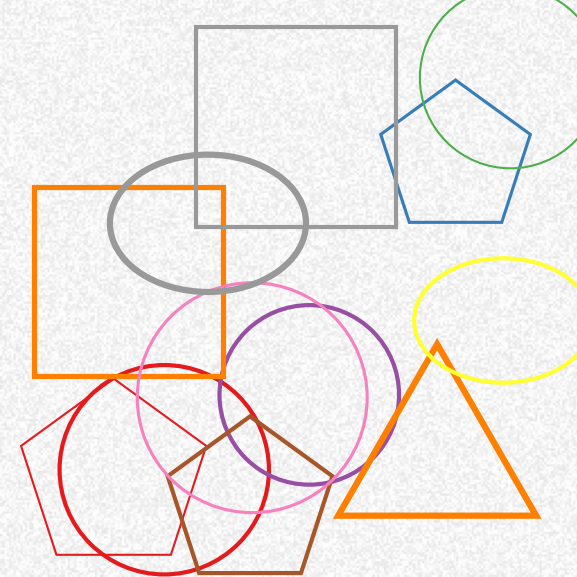[{"shape": "circle", "thickness": 2, "radius": 0.91, "center": [0.284, 0.186]}, {"shape": "pentagon", "thickness": 1, "radius": 0.84, "center": [0.197, 0.175]}, {"shape": "pentagon", "thickness": 1.5, "radius": 0.68, "center": [0.789, 0.724]}, {"shape": "circle", "thickness": 1, "radius": 0.78, "center": [0.884, 0.865]}, {"shape": "circle", "thickness": 2, "radius": 0.78, "center": [0.536, 0.315]}, {"shape": "square", "thickness": 2.5, "radius": 0.82, "center": [0.222, 0.512]}, {"shape": "triangle", "thickness": 3, "radius": 0.99, "center": [0.757, 0.205]}, {"shape": "oval", "thickness": 2, "radius": 0.77, "center": [0.871, 0.444]}, {"shape": "pentagon", "thickness": 2, "radius": 0.75, "center": [0.433, 0.128]}, {"shape": "circle", "thickness": 1.5, "radius": 1.0, "center": [0.437, 0.31]}, {"shape": "square", "thickness": 2, "radius": 0.87, "center": [0.513, 0.779]}, {"shape": "oval", "thickness": 3, "radius": 0.85, "center": [0.36, 0.612]}]